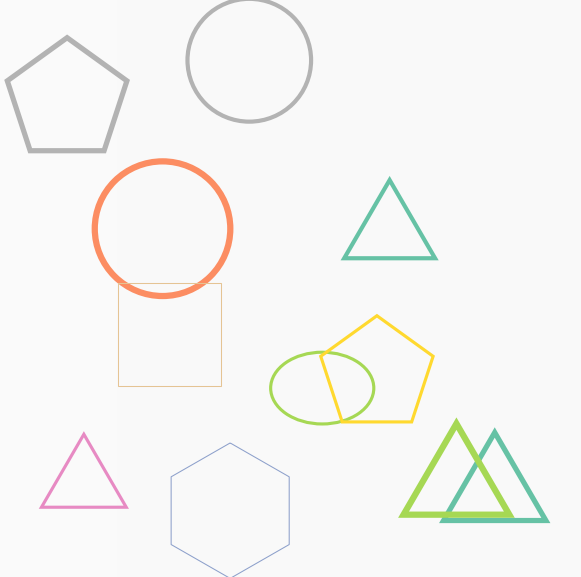[{"shape": "triangle", "thickness": 2.5, "radius": 0.51, "center": [0.851, 0.149]}, {"shape": "triangle", "thickness": 2, "radius": 0.45, "center": [0.67, 0.597]}, {"shape": "circle", "thickness": 3, "radius": 0.58, "center": [0.28, 0.603]}, {"shape": "hexagon", "thickness": 0.5, "radius": 0.59, "center": [0.396, 0.115]}, {"shape": "triangle", "thickness": 1.5, "radius": 0.42, "center": [0.144, 0.163]}, {"shape": "triangle", "thickness": 3, "radius": 0.53, "center": [0.785, 0.16]}, {"shape": "oval", "thickness": 1.5, "radius": 0.44, "center": [0.554, 0.327]}, {"shape": "pentagon", "thickness": 1.5, "radius": 0.51, "center": [0.648, 0.351]}, {"shape": "square", "thickness": 0.5, "radius": 0.44, "center": [0.292, 0.42]}, {"shape": "pentagon", "thickness": 2.5, "radius": 0.54, "center": [0.115, 0.826]}, {"shape": "circle", "thickness": 2, "radius": 0.53, "center": [0.429, 0.895]}]